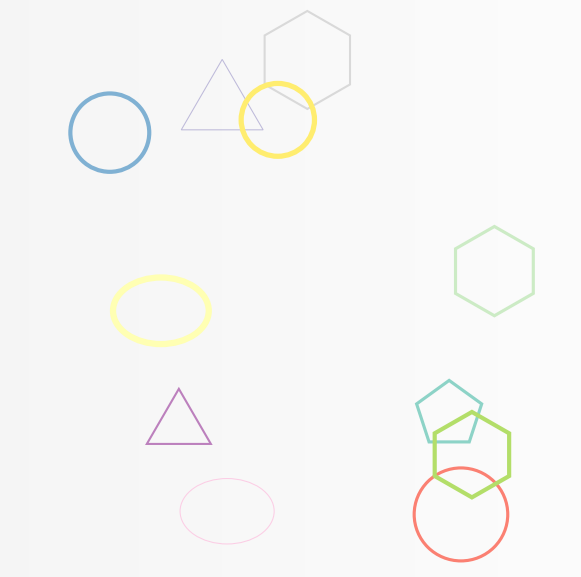[{"shape": "pentagon", "thickness": 1.5, "radius": 0.29, "center": [0.773, 0.282]}, {"shape": "oval", "thickness": 3, "radius": 0.41, "center": [0.277, 0.461]}, {"shape": "triangle", "thickness": 0.5, "radius": 0.41, "center": [0.382, 0.815]}, {"shape": "circle", "thickness": 1.5, "radius": 0.4, "center": [0.793, 0.108]}, {"shape": "circle", "thickness": 2, "radius": 0.34, "center": [0.189, 0.769]}, {"shape": "hexagon", "thickness": 2, "radius": 0.37, "center": [0.812, 0.212]}, {"shape": "oval", "thickness": 0.5, "radius": 0.4, "center": [0.391, 0.114]}, {"shape": "hexagon", "thickness": 1, "radius": 0.42, "center": [0.529, 0.895]}, {"shape": "triangle", "thickness": 1, "radius": 0.32, "center": [0.308, 0.262]}, {"shape": "hexagon", "thickness": 1.5, "radius": 0.39, "center": [0.851, 0.53]}, {"shape": "circle", "thickness": 2.5, "radius": 0.32, "center": [0.478, 0.792]}]